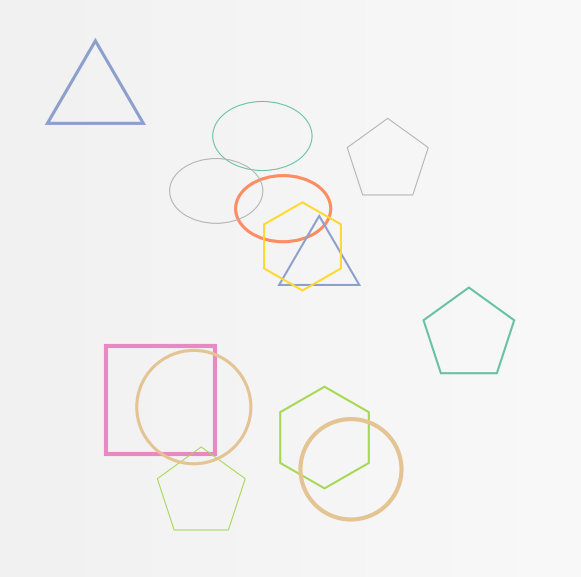[{"shape": "pentagon", "thickness": 1, "radius": 0.41, "center": [0.807, 0.419]}, {"shape": "oval", "thickness": 0.5, "radius": 0.43, "center": [0.451, 0.764]}, {"shape": "oval", "thickness": 1.5, "radius": 0.41, "center": [0.487, 0.638]}, {"shape": "triangle", "thickness": 1, "radius": 0.4, "center": [0.549, 0.546]}, {"shape": "triangle", "thickness": 1.5, "radius": 0.48, "center": [0.164, 0.833]}, {"shape": "square", "thickness": 2, "radius": 0.47, "center": [0.276, 0.306]}, {"shape": "pentagon", "thickness": 0.5, "radius": 0.4, "center": [0.346, 0.146]}, {"shape": "hexagon", "thickness": 1, "radius": 0.44, "center": [0.558, 0.241]}, {"shape": "hexagon", "thickness": 1, "radius": 0.38, "center": [0.52, 0.572]}, {"shape": "circle", "thickness": 1.5, "radius": 0.49, "center": [0.333, 0.294]}, {"shape": "circle", "thickness": 2, "radius": 0.43, "center": [0.604, 0.187]}, {"shape": "pentagon", "thickness": 0.5, "radius": 0.37, "center": [0.667, 0.721]}, {"shape": "oval", "thickness": 0.5, "radius": 0.4, "center": [0.372, 0.669]}]